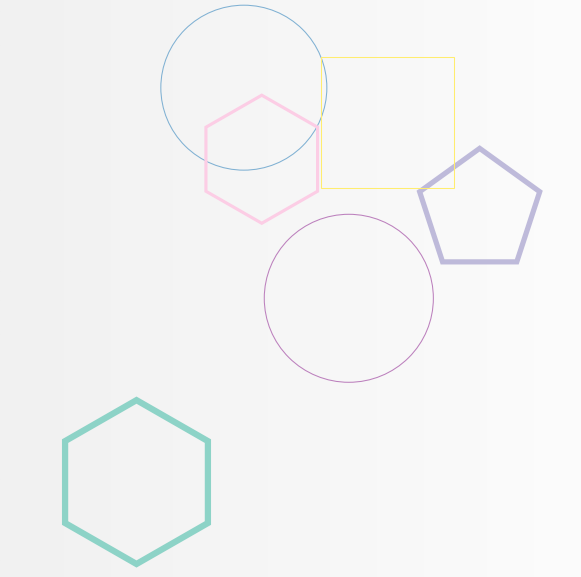[{"shape": "hexagon", "thickness": 3, "radius": 0.71, "center": [0.235, 0.164]}, {"shape": "pentagon", "thickness": 2.5, "radius": 0.54, "center": [0.825, 0.634]}, {"shape": "circle", "thickness": 0.5, "radius": 0.71, "center": [0.42, 0.847]}, {"shape": "hexagon", "thickness": 1.5, "radius": 0.55, "center": [0.45, 0.723]}, {"shape": "circle", "thickness": 0.5, "radius": 0.73, "center": [0.6, 0.483]}, {"shape": "square", "thickness": 0.5, "radius": 0.57, "center": [0.667, 0.787]}]